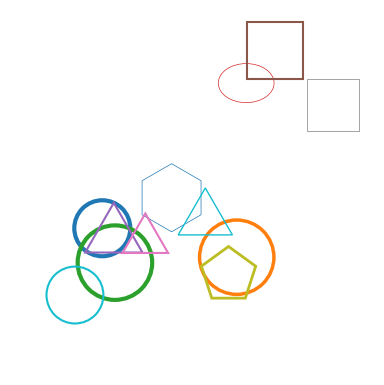[{"shape": "circle", "thickness": 3, "radius": 0.36, "center": [0.266, 0.407]}, {"shape": "hexagon", "thickness": 0.5, "radius": 0.44, "center": [0.446, 0.486]}, {"shape": "circle", "thickness": 2.5, "radius": 0.48, "center": [0.615, 0.332]}, {"shape": "circle", "thickness": 3, "radius": 0.48, "center": [0.299, 0.318]}, {"shape": "oval", "thickness": 0.5, "radius": 0.36, "center": [0.639, 0.784]}, {"shape": "triangle", "thickness": 1.5, "radius": 0.43, "center": [0.296, 0.387]}, {"shape": "square", "thickness": 1.5, "radius": 0.37, "center": [0.714, 0.869]}, {"shape": "triangle", "thickness": 1.5, "radius": 0.34, "center": [0.377, 0.377]}, {"shape": "square", "thickness": 0.5, "radius": 0.33, "center": [0.865, 0.727]}, {"shape": "pentagon", "thickness": 2, "radius": 0.37, "center": [0.594, 0.286]}, {"shape": "circle", "thickness": 1.5, "radius": 0.37, "center": [0.195, 0.234]}, {"shape": "triangle", "thickness": 1, "radius": 0.41, "center": [0.533, 0.431]}]